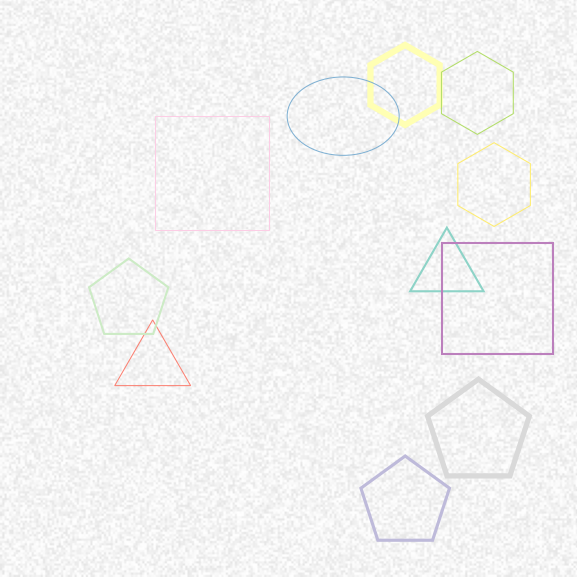[{"shape": "triangle", "thickness": 1, "radius": 0.37, "center": [0.774, 0.531]}, {"shape": "hexagon", "thickness": 3, "radius": 0.35, "center": [0.701, 0.852]}, {"shape": "pentagon", "thickness": 1.5, "radius": 0.4, "center": [0.702, 0.129]}, {"shape": "triangle", "thickness": 0.5, "radius": 0.38, "center": [0.264, 0.369]}, {"shape": "oval", "thickness": 0.5, "radius": 0.48, "center": [0.594, 0.798]}, {"shape": "hexagon", "thickness": 0.5, "radius": 0.36, "center": [0.827, 0.838]}, {"shape": "square", "thickness": 0.5, "radius": 0.49, "center": [0.368, 0.699]}, {"shape": "pentagon", "thickness": 2.5, "radius": 0.46, "center": [0.829, 0.25]}, {"shape": "square", "thickness": 1, "radius": 0.48, "center": [0.862, 0.483]}, {"shape": "pentagon", "thickness": 1, "radius": 0.36, "center": [0.223, 0.479]}, {"shape": "hexagon", "thickness": 0.5, "radius": 0.36, "center": [0.856, 0.68]}]